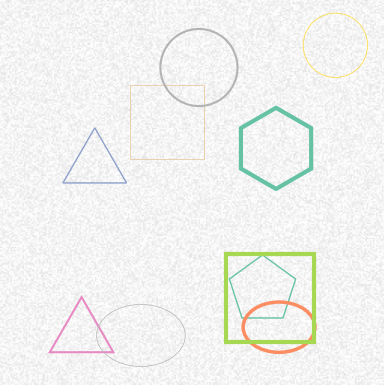[{"shape": "hexagon", "thickness": 3, "radius": 0.53, "center": [0.717, 0.615]}, {"shape": "pentagon", "thickness": 1, "radius": 0.45, "center": [0.682, 0.247]}, {"shape": "oval", "thickness": 2.5, "radius": 0.47, "center": [0.725, 0.15]}, {"shape": "triangle", "thickness": 1, "radius": 0.48, "center": [0.246, 0.573]}, {"shape": "triangle", "thickness": 1.5, "radius": 0.48, "center": [0.212, 0.133]}, {"shape": "square", "thickness": 3, "radius": 0.57, "center": [0.702, 0.227]}, {"shape": "circle", "thickness": 0.5, "radius": 0.42, "center": [0.871, 0.882]}, {"shape": "square", "thickness": 0.5, "radius": 0.48, "center": [0.433, 0.684]}, {"shape": "circle", "thickness": 1.5, "radius": 0.5, "center": [0.517, 0.825]}, {"shape": "oval", "thickness": 0.5, "radius": 0.58, "center": [0.366, 0.129]}]